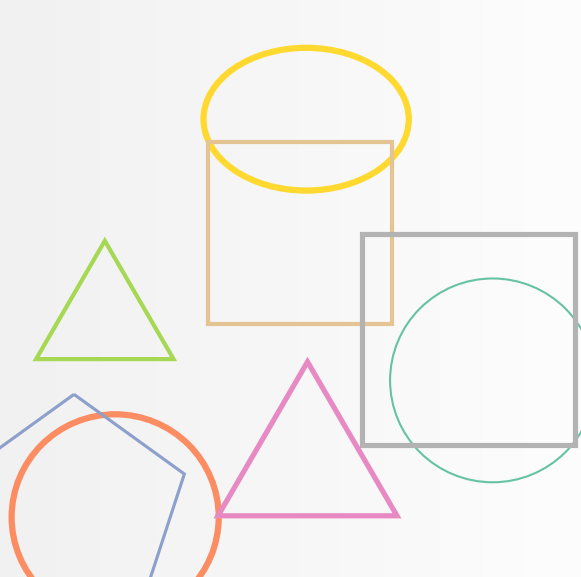[{"shape": "circle", "thickness": 1, "radius": 0.88, "center": [0.848, 0.34]}, {"shape": "circle", "thickness": 3, "radius": 0.89, "center": [0.198, 0.104]}, {"shape": "pentagon", "thickness": 1.5, "radius": 1.0, "center": [0.127, 0.117]}, {"shape": "triangle", "thickness": 2.5, "radius": 0.89, "center": [0.529, 0.195]}, {"shape": "triangle", "thickness": 2, "radius": 0.68, "center": [0.18, 0.446]}, {"shape": "oval", "thickness": 3, "radius": 0.88, "center": [0.527, 0.793]}, {"shape": "square", "thickness": 2, "radius": 0.79, "center": [0.516, 0.596]}, {"shape": "square", "thickness": 2.5, "radius": 0.91, "center": [0.806, 0.411]}]